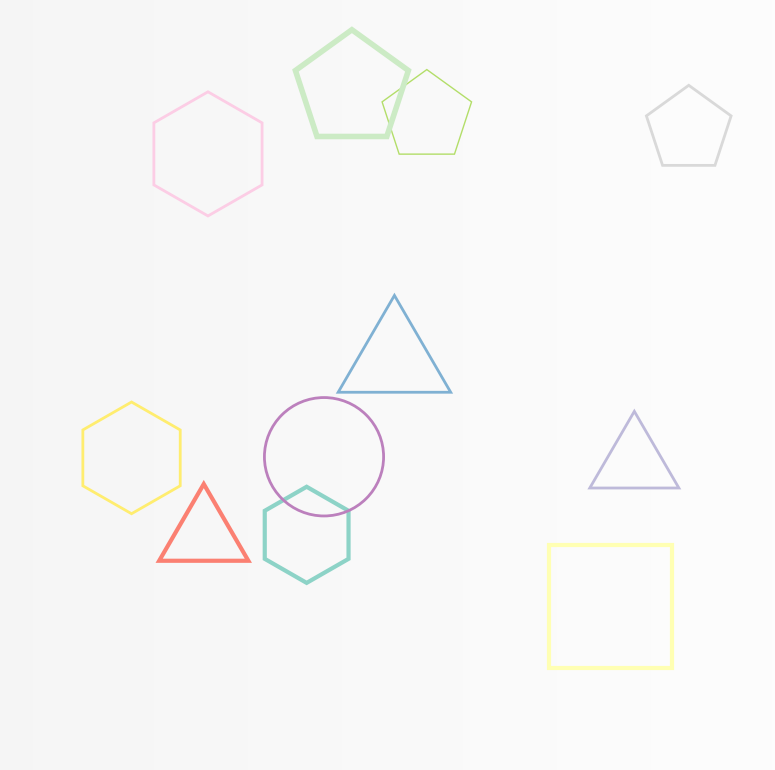[{"shape": "hexagon", "thickness": 1.5, "radius": 0.31, "center": [0.396, 0.305]}, {"shape": "square", "thickness": 1.5, "radius": 0.4, "center": [0.788, 0.213]}, {"shape": "triangle", "thickness": 1, "radius": 0.33, "center": [0.818, 0.399]}, {"shape": "triangle", "thickness": 1.5, "radius": 0.33, "center": [0.263, 0.305]}, {"shape": "triangle", "thickness": 1, "radius": 0.42, "center": [0.509, 0.532]}, {"shape": "pentagon", "thickness": 0.5, "radius": 0.3, "center": [0.551, 0.849]}, {"shape": "hexagon", "thickness": 1, "radius": 0.4, "center": [0.268, 0.8]}, {"shape": "pentagon", "thickness": 1, "radius": 0.29, "center": [0.889, 0.832]}, {"shape": "circle", "thickness": 1, "radius": 0.38, "center": [0.418, 0.407]}, {"shape": "pentagon", "thickness": 2, "radius": 0.38, "center": [0.454, 0.885]}, {"shape": "hexagon", "thickness": 1, "radius": 0.36, "center": [0.17, 0.405]}]